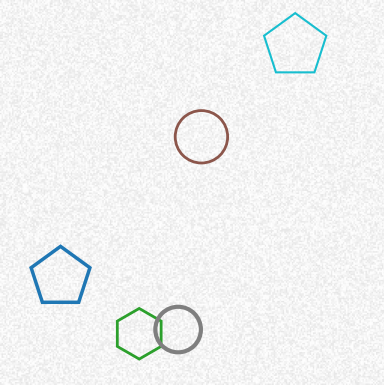[{"shape": "pentagon", "thickness": 2.5, "radius": 0.4, "center": [0.157, 0.28]}, {"shape": "hexagon", "thickness": 2, "radius": 0.33, "center": [0.362, 0.133]}, {"shape": "circle", "thickness": 2, "radius": 0.34, "center": [0.523, 0.645]}, {"shape": "circle", "thickness": 3, "radius": 0.3, "center": [0.463, 0.144]}, {"shape": "pentagon", "thickness": 1.5, "radius": 0.43, "center": [0.767, 0.881]}]